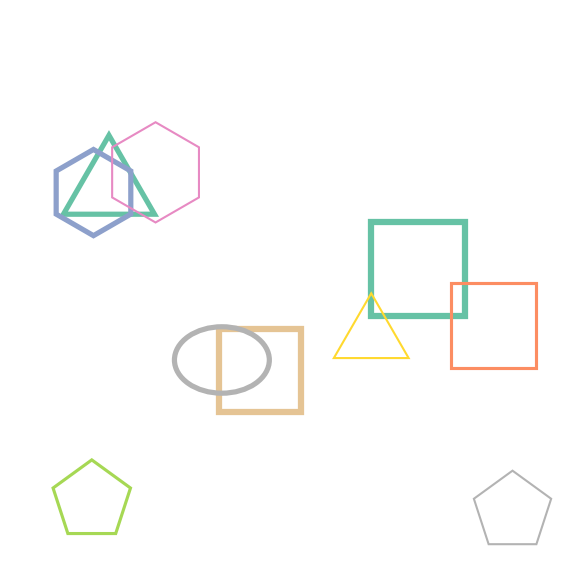[{"shape": "square", "thickness": 3, "radius": 0.41, "center": [0.723, 0.533]}, {"shape": "triangle", "thickness": 2.5, "radius": 0.46, "center": [0.189, 0.674]}, {"shape": "square", "thickness": 1.5, "radius": 0.37, "center": [0.855, 0.435]}, {"shape": "hexagon", "thickness": 2.5, "radius": 0.37, "center": [0.162, 0.666]}, {"shape": "hexagon", "thickness": 1, "radius": 0.43, "center": [0.269, 0.701]}, {"shape": "pentagon", "thickness": 1.5, "radius": 0.35, "center": [0.159, 0.132]}, {"shape": "triangle", "thickness": 1, "radius": 0.37, "center": [0.643, 0.416]}, {"shape": "square", "thickness": 3, "radius": 0.36, "center": [0.45, 0.358]}, {"shape": "oval", "thickness": 2.5, "radius": 0.41, "center": [0.384, 0.376]}, {"shape": "pentagon", "thickness": 1, "radius": 0.35, "center": [0.887, 0.114]}]